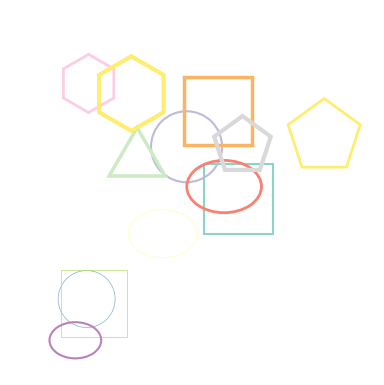[{"shape": "square", "thickness": 1.5, "radius": 0.45, "center": [0.62, 0.484]}, {"shape": "oval", "thickness": 0.5, "radius": 0.45, "center": [0.422, 0.393]}, {"shape": "circle", "thickness": 1.5, "radius": 0.46, "center": [0.484, 0.619]}, {"shape": "oval", "thickness": 2, "radius": 0.49, "center": [0.582, 0.515]}, {"shape": "circle", "thickness": 0.5, "radius": 0.37, "center": [0.225, 0.223]}, {"shape": "square", "thickness": 2.5, "radius": 0.44, "center": [0.567, 0.711]}, {"shape": "square", "thickness": 0.5, "radius": 0.43, "center": [0.244, 0.211]}, {"shape": "hexagon", "thickness": 2, "radius": 0.38, "center": [0.23, 0.783]}, {"shape": "pentagon", "thickness": 3, "radius": 0.39, "center": [0.63, 0.621]}, {"shape": "oval", "thickness": 1.5, "radius": 0.34, "center": [0.196, 0.116]}, {"shape": "triangle", "thickness": 2.5, "radius": 0.42, "center": [0.356, 0.585]}, {"shape": "pentagon", "thickness": 2, "radius": 0.49, "center": [0.842, 0.646]}, {"shape": "hexagon", "thickness": 3, "radius": 0.48, "center": [0.341, 0.757]}]